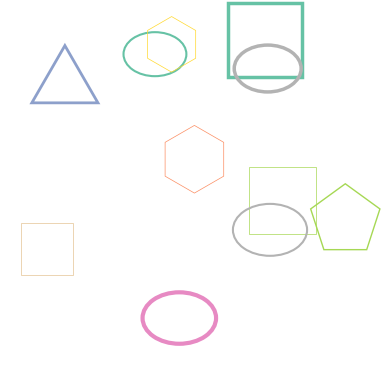[{"shape": "square", "thickness": 2.5, "radius": 0.48, "center": [0.689, 0.896]}, {"shape": "oval", "thickness": 1.5, "radius": 0.41, "center": [0.402, 0.859]}, {"shape": "hexagon", "thickness": 0.5, "radius": 0.44, "center": [0.505, 0.586]}, {"shape": "triangle", "thickness": 2, "radius": 0.5, "center": [0.169, 0.782]}, {"shape": "oval", "thickness": 3, "radius": 0.48, "center": [0.466, 0.174]}, {"shape": "pentagon", "thickness": 1, "radius": 0.47, "center": [0.897, 0.428]}, {"shape": "square", "thickness": 0.5, "radius": 0.44, "center": [0.734, 0.479]}, {"shape": "hexagon", "thickness": 0.5, "radius": 0.36, "center": [0.446, 0.885]}, {"shape": "square", "thickness": 0.5, "radius": 0.34, "center": [0.122, 0.353]}, {"shape": "oval", "thickness": 2.5, "radius": 0.43, "center": [0.695, 0.822]}, {"shape": "oval", "thickness": 1.5, "radius": 0.48, "center": [0.701, 0.403]}]